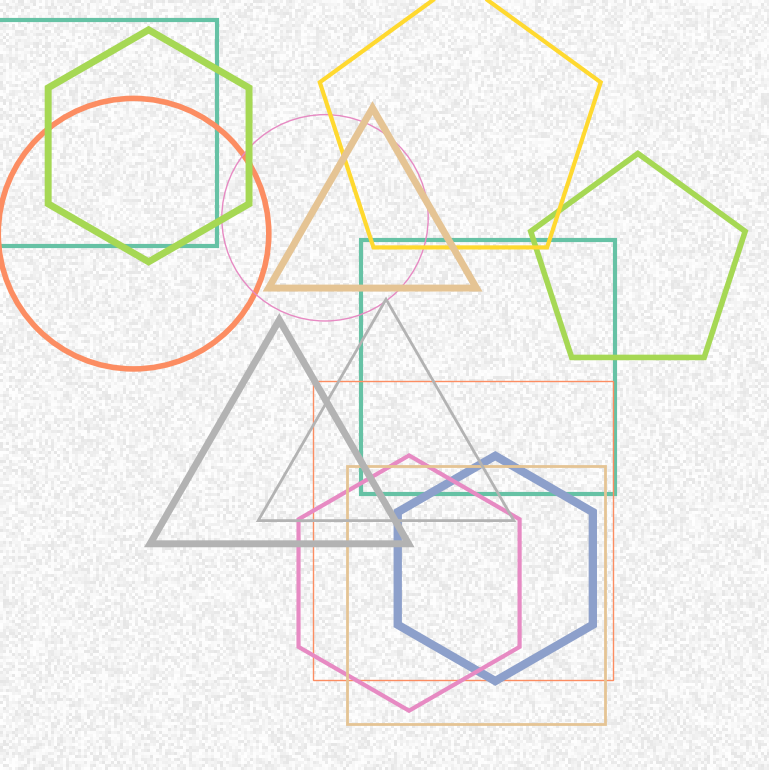[{"shape": "square", "thickness": 1.5, "radius": 0.83, "center": [0.634, 0.523]}, {"shape": "square", "thickness": 1.5, "radius": 0.73, "center": [0.135, 0.827]}, {"shape": "circle", "thickness": 2, "radius": 0.88, "center": [0.173, 0.697]}, {"shape": "square", "thickness": 0.5, "radius": 0.97, "center": [0.601, 0.311]}, {"shape": "hexagon", "thickness": 3, "radius": 0.73, "center": [0.643, 0.262]}, {"shape": "hexagon", "thickness": 1.5, "radius": 0.83, "center": [0.531, 0.243]}, {"shape": "circle", "thickness": 0.5, "radius": 0.67, "center": [0.422, 0.717]}, {"shape": "pentagon", "thickness": 2, "radius": 0.73, "center": [0.828, 0.654]}, {"shape": "hexagon", "thickness": 2.5, "radius": 0.75, "center": [0.193, 0.811]}, {"shape": "pentagon", "thickness": 1.5, "radius": 0.96, "center": [0.598, 0.834]}, {"shape": "square", "thickness": 1, "radius": 0.84, "center": [0.618, 0.227]}, {"shape": "triangle", "thickness": 2.5, "radius": 0.78, "center": [0.484, 0.704]}, {"shape": "triangle", "thickness": 2.5, "radius": 0.97, "center": [0.363, 0.391]}, {"shape": "triangle", "thickness": 1, "radius": 0.96, "center": [0.501, 0.42]}]